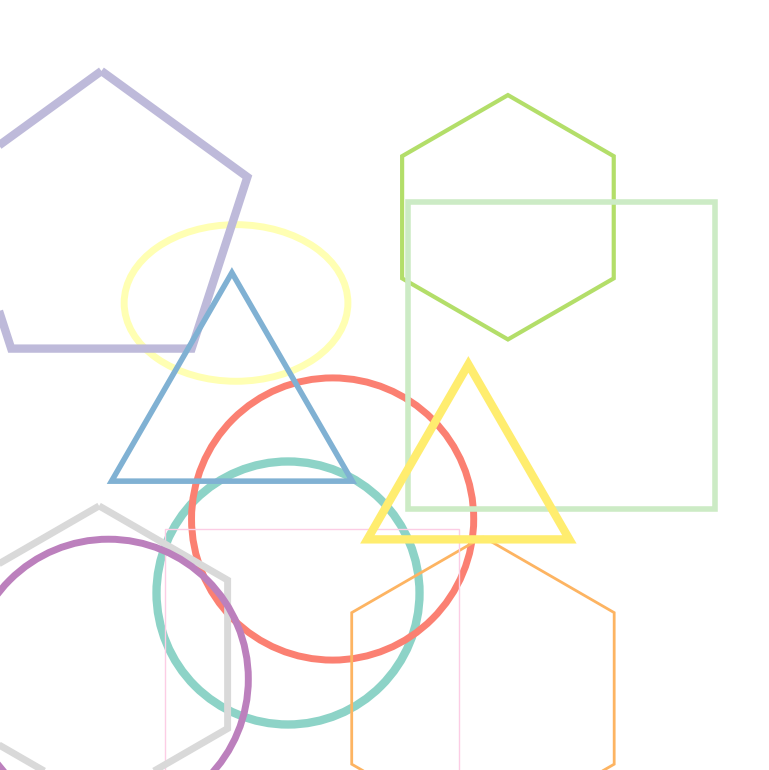[{"shape": "circle", "thickness": 3, "radius": 0.85, "center": [0.374, 0.23]}, {"shape": "oval", "thickness": 2.5, "radius": 0.73, "center": [0.307, 0.607]}, {"shape": "pentagon", "thickness": 3, "radius": 1.0, "center": [0.132, 0.709]}, {"shape": "circle", "thickness": 2.5, "radius": 0.92, "center": [0.432, 0.326]}, {"shape": "triangle", "thickness": 2, "radius": 0.9, "center": [0.301, 0.465]}, {"shape": "hexagon", "thickness": 1, "radius": 0.98, "center": [0.627, 0.106]}, {"shape": "hexagon", "thickness": 1.5, "radius": 0.79, "center": [0.66, 0.718]}, {"shape": "square", "thickness": 0.5, "radius": 0.96, "center": [0.405, 0.122]}, {"shape": "hexagon", "thickness": 2.5, "radius": 0.96, "center": [0.129, 0.15]}, {"shape": "circle", "thickness": 2.5, "radius": 0.91, "center": [0.141, 0.118]}, {"shape": "square", "thickness": 2, "radius": 1.0, "center": [0.73, 0.538]}, {"shape": "triangle", "thickness": 3, "radius": 0.76, "center": [0.608, 0.375]}]